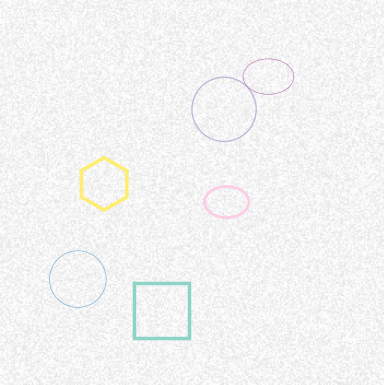[{"shape": "square", "thickness": 2.5, "radius": 0.36, "center": [0.42, 0.194]}, {"shape": "circle", "thickness": 1, "radius": 0.42, "center": [0.582, 0.716]}, {"shape": "circle", "thickness": 0.5, "radius": 0.37, "center": [0.202, 0.275]}, {"shape": "oval", "thickness": 2, "radius": 0.29, "center": [0.589, 0.475]}, {"shape": "oval", "thickness": 0.5, "radius": 0.33, "center": [0.697, 0.801]}, {"shape": "hexagon", "thickness": 2.5, "radius": 0.34, "center": [0.27, 0.522]}]